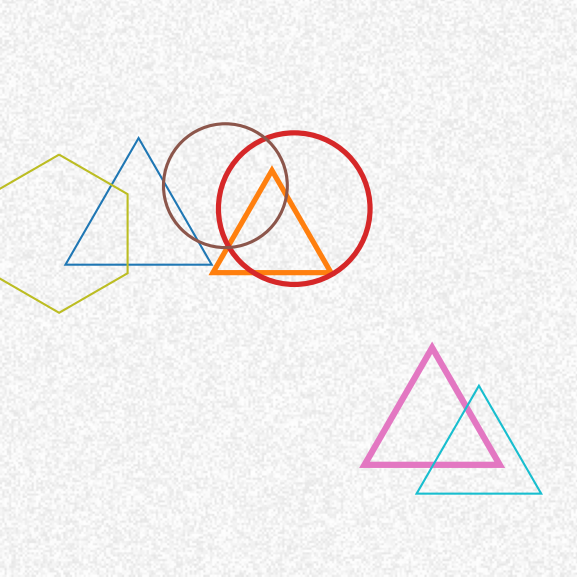[{"shape": "triangle", "thickness": 1, "radius": 0.73, "center": [0.24, 0.614]}, {"shape": "triangle", "thickness": 2.5, "radius": 0.59, "center": [0.471, 0.586]}, {"shape": "circle", "thickness": 2.5, "radius": 0.66, "center": [0.51, 0.638]}, {"shape": "circle", "thickness": 1.5, "radius": 0.54, "center": [0.39, 0.678]}, {"shape": "triangle", "thickness": 3, "radius": 0.68, "center": [0.748, 0.262]}, {"shape": "hexagon", "thickness": 1, "radius": 0.68, "center": [0.102, 0.594]}, {"shape": "triangle", "thickness": 1, "radius": 0.62, "center": [0.829, 0.207]}]